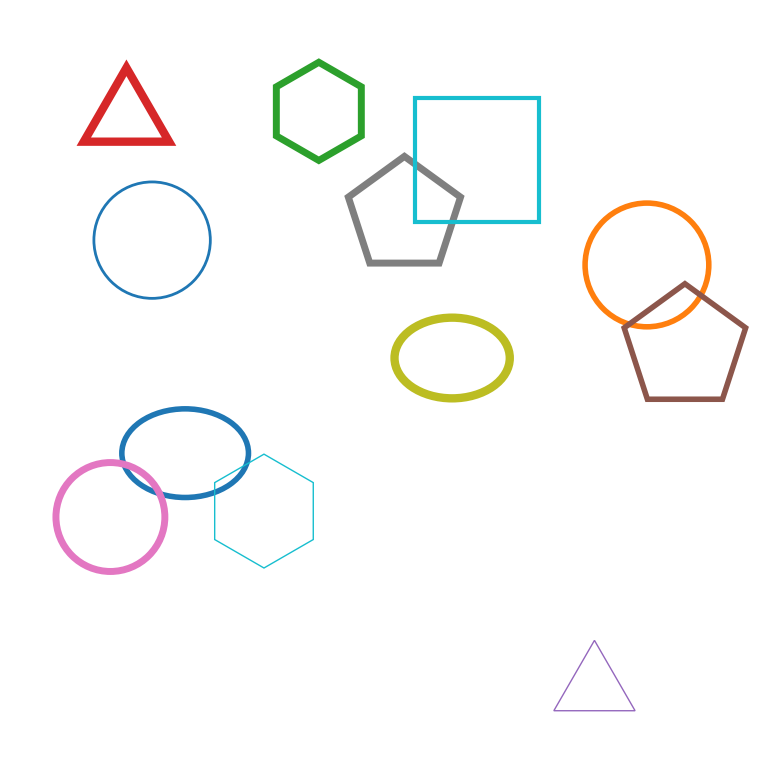[{"shape": "oval", "thickness": 2, "radius": 0.41, "center": [0.24, 0.411]}, {"shape": "circle", "thickness": 1, "radius": 0.38, "center": [0.198, 0.688]}, {"shape": "circle", "thickness": 2, "radius": 0.4, "center": [0.84, 0.656]}, {"shape": "hexagon", "thickness": 2.5, "radius": 0.32, "center": [0.414, 0.855]}, {"shape": "triangle", "thickness": 3, "radius": 0.32, "center": [0.164, 0.848]}, {"shape": "triangle", "thickness": 0.5, "radius": 0.3, "center": [0.772, 0.107]}, {"shape": "pentagon", "thickness": 2, "radius": 0.41, "center": [0.89, 0.549]}, {"shape": "circle", "thickness": 2.5, "radius": 0.35, "center": [0.143, 0.329]}, {"shape": "pentagon", "thickness": 2.5, "radius": 0.38, "center": [0.525, 0.72]}, {"shape": "oval", "thickness": 3, "radius": 0.37, "center": [0.587, 0.535]}, {"shape": "hexagon", "thickness": 0.5, "radius": 0.37, "center": [0.343, 0.336]}, {"shape": "square", "thickness": 1.5, "radius": 0.4, "center": [0.619, 0.792]}]